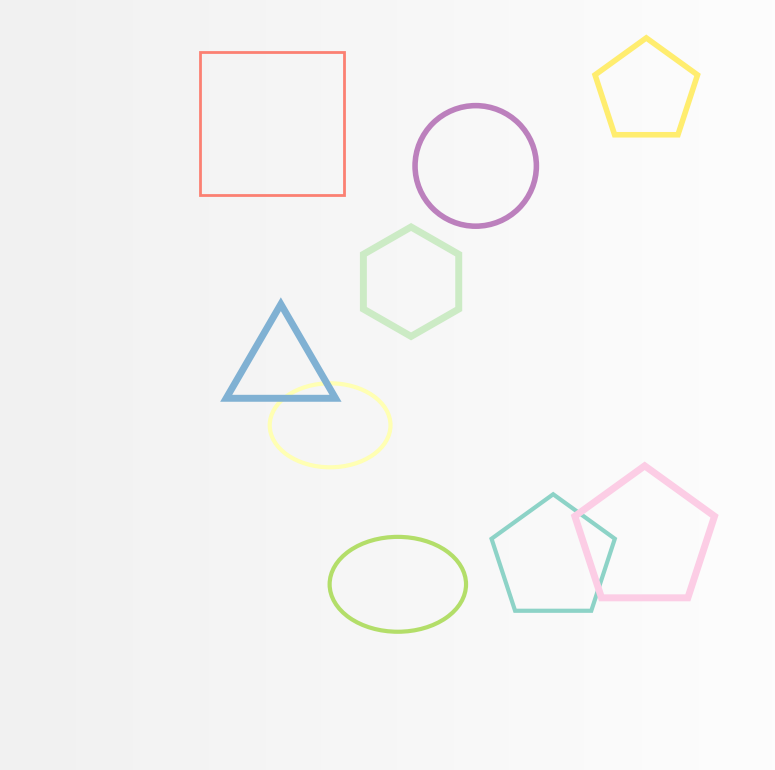[{"shape": "pentagon", "thickness": 1.5, "radius": 0.42, "center": [0.714, 0.274]}, {"shape": "oval", "thickness": 1.5, "radius": 0.39, "center": [0.426, 0.448]}, {"shape": "square", "thickness": 1, "radius": 0.46, "center": [0.35, 0.839]}, {"shape": "triangle", "thickness": 2.5, "radius": 0.41, "center": [0.362, 0.523]}, {"shape": "oval", "thickness": 1.5, "radius": 0.44, "center": [0.513, 0.241]}, {"shape": "pentagon", "thickness": 2.5, "radius": 0.47, "center": [0.832, 0.3]}, {"shape": "circle", "thickness": 2, "radius": 0.39, "center": [0.614, 0.785]}, {"shape": "hexagon", "thickness": 2.5, "radius": 0.36, "center": [0.53, 0.634]}, {"shape": "pentagon", "thickness": 2, "radius": 0.35, "center": [0.834, 0.881]}]